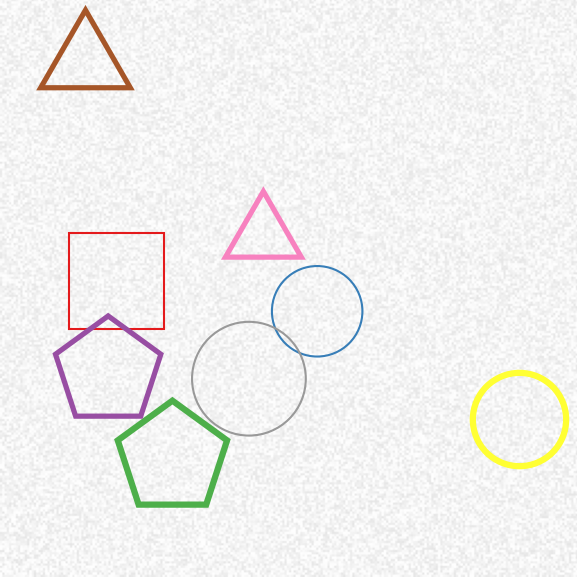[{"shape": "square", "thickness": 1, "radius": 0.41, "center": [0.202, 0.512]}, {"shape": "circle", "thickness": 1, "radius": 0.39, "center": [0.549, 0.46]}, {"shape": "pentagon", "thickness": 3, "radius": 0.5, "center": [0.299, 0.206]}, {"shape": "pentagon", "thickness": 2.5, "radius": 0.48, "center": [0.187, 0.356]}, {"shape": "circle", "thickness": 3, "radius": 0.4, "center": [0.9, 0.273]}, {"shape": "triangle", "thickness": 2.5, "radius": 0.45, "center": [0.148, 0.892]}, {"shape": "triangle", "thickness": 2.5, "radius": 0.38, "center": [0.456, 0.592]}, {"shape": "circle", "thickness": 1, "radius": 0.49, "center": [0.431, 0.343]}]